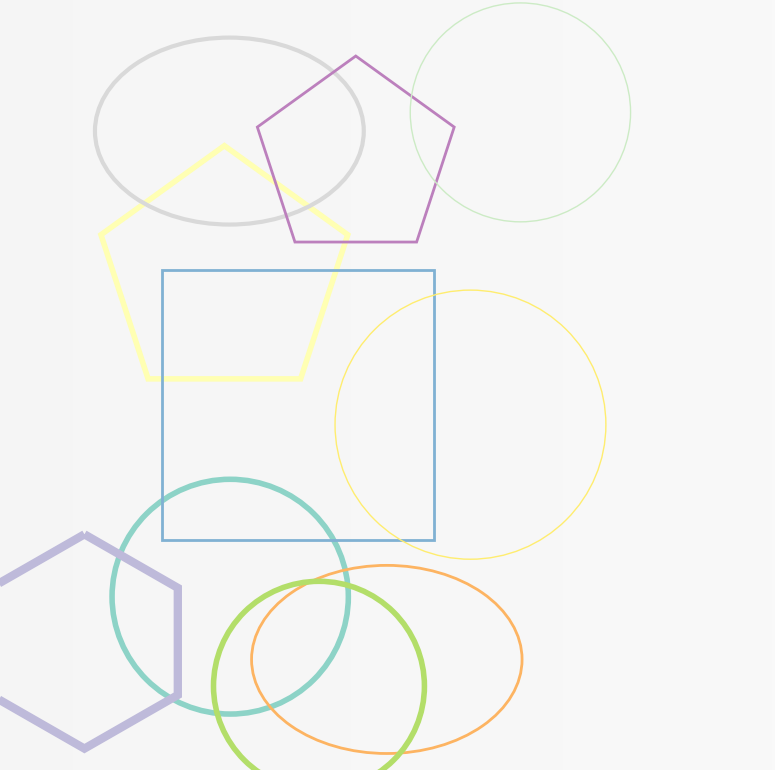[{"shape": "circle", "thickness": 2, "radius": 0.76, "center": [0.297, 0.225]}, {"shape": "pentagon", "thickness": 2, "radius": 0.84, "center": [0.289, 0.643]}, {"shape": "hexagon", "thickness": 3, "radius": 0.7, "center": [0.109, 0.167]}, {"shape": "square", "thickness": 1, "radius": 0.88, "center": [0.385, 0.474]}, {"shape": "oval", "thickness": 1, "radius": 0.87, "center": [0.499, 0.144]}, {"shape": "circle", "thickness": 2, "radius": 0.68, "center": [0.412, 0.109]}, {"shape": "oval", "thickness": 1.5, "radius": 0.87, "center": [0.296, 0.83]}, {"shape": "pentagon", "thickness": 1, "radius": 0.67, "center": [0.459, 0.794]}, {"shape": "circle", "thickness": 0.5, "radius": 0.71, "center": [0.671, 0.854]}, {"shape": "circle", "thickness": 0.5, "radius": 0.87, "center": [0.607, 0.448]}]